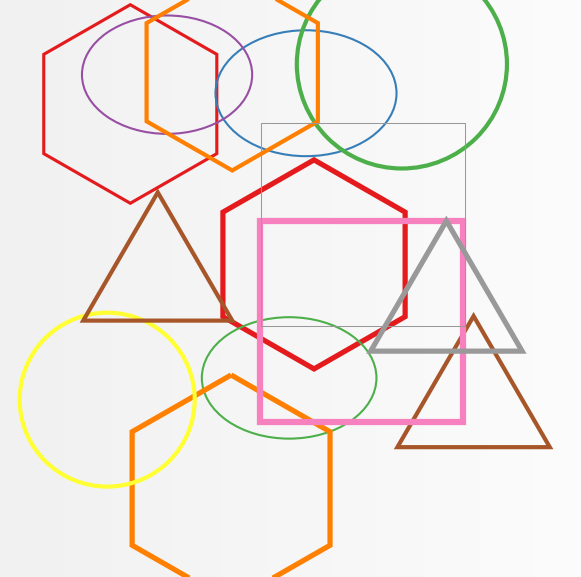[{"shape": "hexagon", "thickness": 2.5, "radius": 0.9, "center": [0.54, 0.541]}, {"shape": "hexagon", "thickness": 1.5, "radius": 0.86, "center": [0.224, 0.819]}, {"shape": "oval", "thickness": 1, "radius": 0.78, "center": [0.526, 0.838]}, {"shape": "circle", "thickness": 2, "radius": 0.9, "center": [0.691, 0.888]}, {"shape": "oval", "thickness": 1, "radius": 0.75, "center": [0.497, 0.345]}, {"shape": "oval", "thickness": 1, "radius": 0.73, "center": [0.287, 0.87]}, {"shape": "hexagon", "thickness": 2.5, "radius": 0.98, "center": [0.398, 0.153]}, {"shape": "hexagon", "thickness": 2, "radius": 0.85, "center": [0.4, 0.874]}, {"shape": "circle", "thickness": 2, "radius": 0.75, "center": [0.184, 0.307]}, {"shape": "triangle", "thickness": 2, "radius": 0.74, "center": [0.271, 0.518]}, {"shape": "triangle", "thickness": 2, "radius": 0.76, "center": [0.815, 0.301]}, {"shape": "square", "thickness": 3, "radius": 0.87, "center": [0.622, 0.442]}, {"shape": "square", "thickness": 0.5, "radius": 0.88, "center": [0.624, 0.61]}, {"shape": "triangle", "thickness": 2.5, "radius": 0.75, "center": [0.768, 0.466]}]